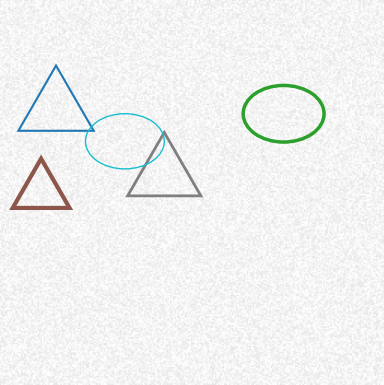[{"shape": "triangle", "thickness": 1.5, "radius": 0.56, "center": [0.146, 0.717]}, {"shape": "oval", "thickness": 2.5, "radius": 0.53, "center": [0.737, 0.705]}, {"shape": "triangle", "thickness": 3, "radius": 0.43, "center": [0.107, 0.503]}, {"shape": "triangle", "thickness": 2, "radius": 0.55, "center": [0.427, 0.546]}, {"shape": "oval", "thickness": 1, "radius": 0.51, "center": [0.324, 0.633]}]